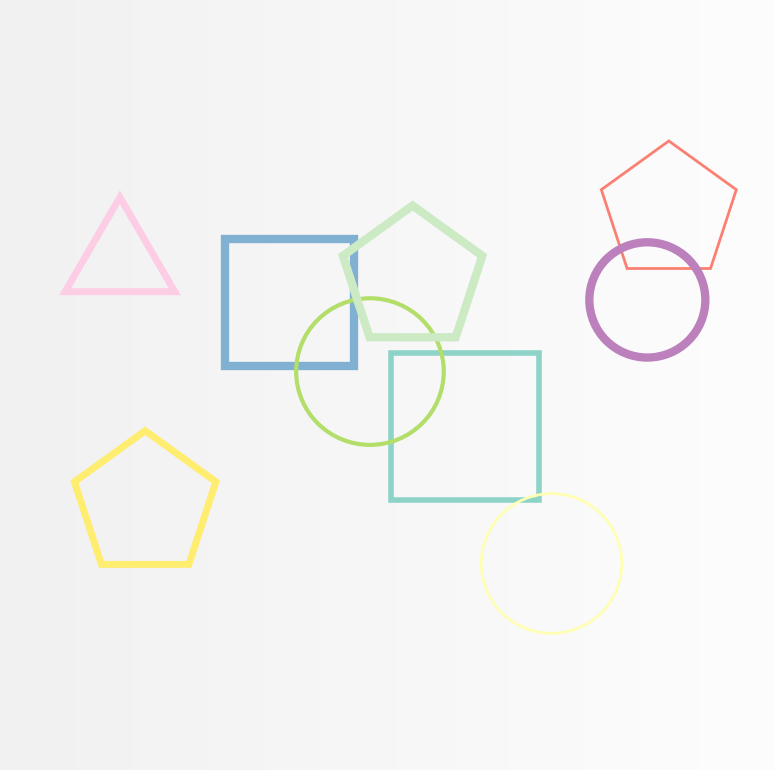[{"shape": "square", "thickness": 2, "radius": 0.48, "center": [0.6, 0.446]}, {"shape": "circle", "thickness": 1, "radius": 0.45, "center": [0.712, 0.268]}, {"shape": "pentagon", "thickness": 1, "radius": 0.46, "center": [0.863, 0.725]}, {"shape": "square", "thickness": 3, "radius": 0.41, "center": [0.373, 0.607]}, {"shape": "circle", "thickness": 1.5, "radius": 0.48, "center": [0.477, 0.517]}, {"shape": "triangle", "thickness": 2.5, "radius": 0.41, "center": [0.155, 0.662]}, {"shape": "circle", "thickness": 3, "radius": 0.37, "center": [0.835, 0.61]}, {"shape": "pentagon", "thickness": 3, "radius": 0.47, "center": [0.532, 0.638]}, {"shape": "pentagon", "thickness": 2.5, "radius": 0.48, "center": [0.187, 0.345]}]